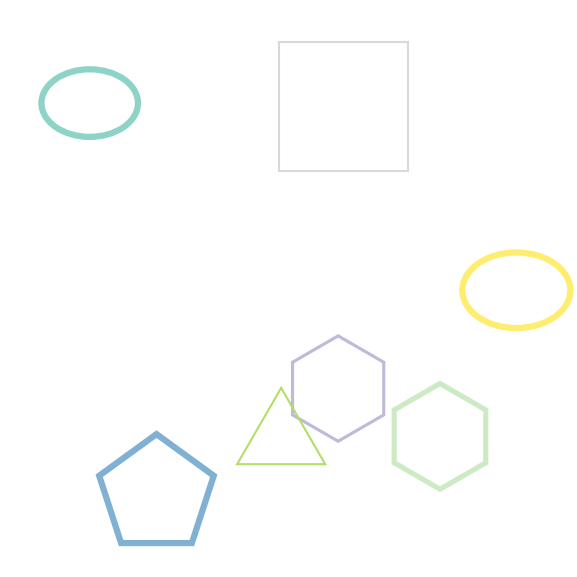[{"shape": "oval", "thickness": 3, "radius": 0.42, "center": [0.155, 0.821]}, {"shape": "hexagon", "thickness": 1.5, "radius": 0.46, "center": [0.585, 0.326]}, {"shape": "pentagon", "thickness": 3, "radius": 0.52, "center": [0.271, 0.143]}, {"shape": "triangle", "thickness": 1, "radius": 0.44, "center": [0.487, 0.239]}, {"shape": "square", "thickness": 1, "radius": 0.56, "center": [0.595, 0.815]}, {"shape": "hexagon", "thickness": 2.5, "radius": 0.46, "center": [0.762, 0.244]}, {"shape": "oval", "thickness": 3, "radius": 0.47, "center": [0.894, 0.497]}]